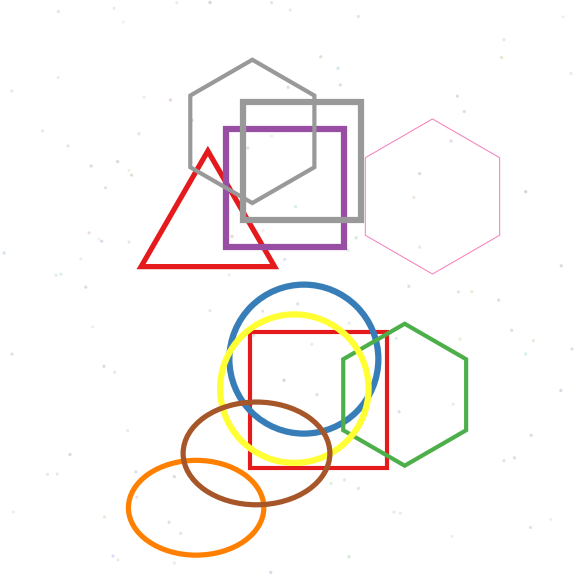[{"shape": "triangle", "thickness": 2.5, "radius": 0.67, "center": [0.36, 0.604]}, {"shape": "square", "thickness": 2, "radius": 0.59, "center": [0.552, 0.307]}, {"shape": "circle", "thickness": 3, "radius": 0.64, "center": [0.526, 0.377]}, {"shape": "hexagon", "thickness": 2, "radius": 0.61, "center": [0.701, 0.316]}, {"shape": "square", "thickness": 3, "radius": 0.51, "center": [0.494, 0.674]}, {"shape": "oval", "thickness": 2.5, "radius": 0.59, "center": [0.34, 0.12]}, {"shape": "circle", "thickness": 3, "radius": 0.64, "center": [0.51, 0.326]}, {"shape": "oval", "thickness": 2.5, "radius": 0.64, "center": [0.444, 0.214]}, {"shape": "hexagon", "thickness": 0.5, "radius": 0.67, "center": [0.749, 0.659]}, {"shape": "square", "thickness": 3, "radius": 0.51, "center": [0.523, 0.721]}, {"shape": "hexagon", "thickness": 2, "radius": 0.62, "center": [0.437, 0.772]}]